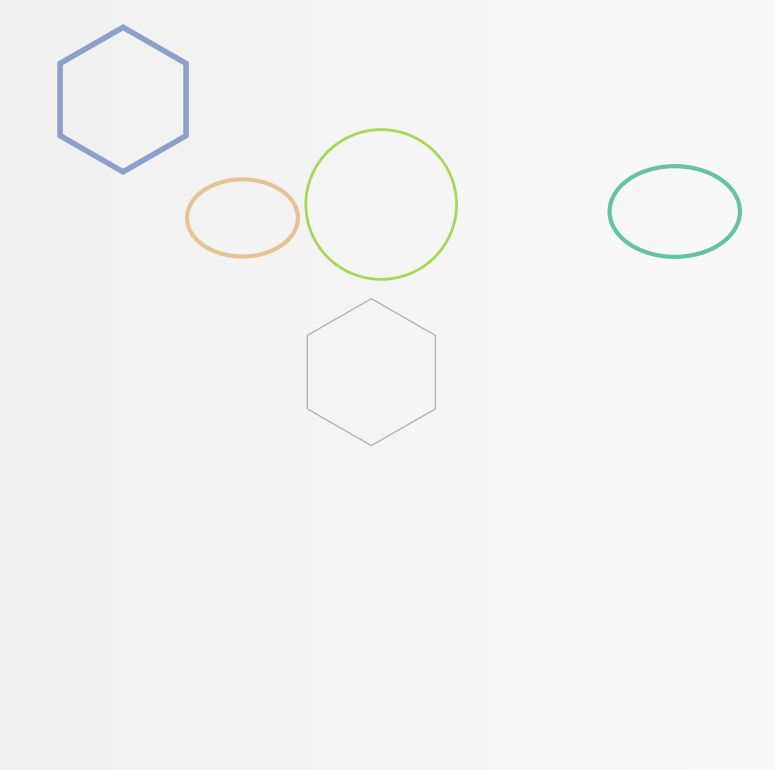[{"shape": "oval", "thickness": 1.5, "radius": 0.42, "center": [0.871, 0.725]}, {"shape": "hexagon", "thickness": 2, "radius": 0.47, "center": [0.159, 0.871]}, {"shape": "circle", "thickness": 1, "radius": 0.49, "center": [0.492, 0.734]}, {"shape": "oval", "thickness": 1.5, "radius": 0.36, "center": [0.313, 0.717]}, {"shape": "hexagon", "thickness": 0.5, "radius": 0.48, "center": [0.479, 0.517]}]